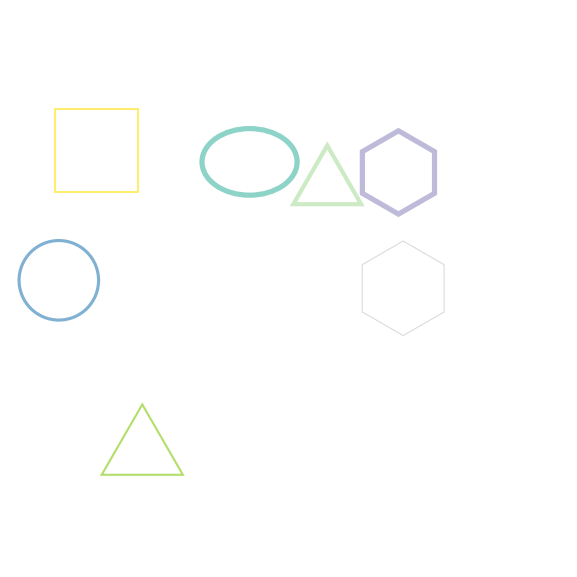[{"shape": "oval", "thickness": 2.5, "radius": 0.41, "center": [0.432, 0.719]}, {"shape": "hexagon", "thickness": 2.5, "radius": 0.36, "center": [0.69, 0.7]}, {"shape": "circle", "thickness": 1.5, "radius": 0.34, "center": [0.102, 0.514]}, {"shape": "triangle", "thickness": 1, "radius": 0.41, "center": [0.246, 0.218]}, {"shape": "hexagon", "thickness": 0.5, "radius": 0.41, "center": [0.698, 0.5]}, {"shape": "triangle", "thickness": 2, "radius": 0.34, "center": [0.567, 0.679]}, {"shape": "square", "thickness": 1, "radius": 0.36, "center": [0.167, 0.738]}]